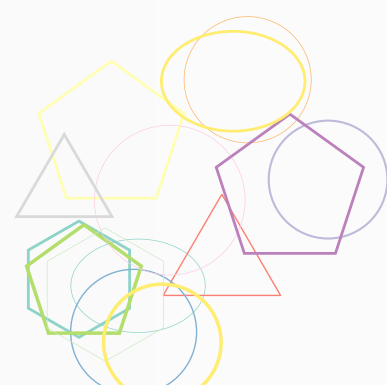[{"shape": "hexagon", "thickness": 2, "radius": 0.75, "center": [0.204, 0.275]}, {"shape": "oval", "thickness": 0.5, "radius": 0.87, "center": [0.356, 0.258]}, {"shape": "pentagon", "thickness": 2, "radius": 0.98, "center": [0.287, 0.644]}, {"shape": "circle", "thickness": 1.5, "radius": 0.77, "center": [0.847, 0.534]}, {"shape": "triangle", "thickness": 1, "radius": 0.88, "center": [0.573, 0.32]}, {"shape": "circle", "thickness": 1, "radius": 0.81, "center": [0.345, 0.138]}, {"shape": "circle", "thickness": 0.5, "radius": 0.82, "center": [0.639, 0.793]}, {"shape": "pentagon", "thickness": 2.5, "radius": 0.78, "center": [0.217, 0.261]}, {"shape": "circle", "thickness": 0.5, "radius": 0.97, "center": [0.438, 0.48]}, {"shape": "triangle", "thickness": 2, "radius": 0.71, "center": [0.166, 0.508]}, {"shape": "pentagon", "thickness": 2, "radius": 1.0, "center": [0.748, 0.504]}, {"shape": "hexagon", "thickness": 0.5, "radius": 0.87, "center": [0.272, 0.235]}, {"shape": "circle", "thickness": 2.5, "radius": 0.76, "center": [0.419, 0.11]}, {"shape": "oval", "thickness": 2, "radius": 0.93, "center": [0.602, 0.789]}]